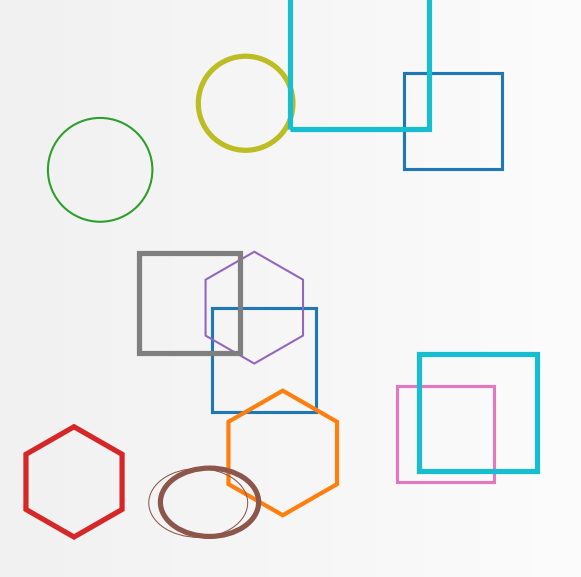[{"shape": "square", "thickness": 1.5, "radius": 0.45, "center": [0.453, 0.376]}, {"shape": "square", "thickness": 1.5, "radius": 0.42, "center": [0.779, 0.789]}, {"shape": "hexagon", "thickness": 2, "radius": 0.54, "center": [0.486, 0.215]}, {"shape": "circle", "thickness": 1, "radius": 0.45, "center": [0.172, 0.705]}, {"shape": "hexagon", "thickness": 2.5, "radius": 0.48, "center": [0.127, 0.165]}, {"shape": "hexagon", "thickness": 1, "radius": 0.48, "center": [0.438, 0.466]}, {"shape": "oval", "thickness": 2.5, "radius": 0.42, "center": [0.36, 0.129]}, {"shape": "oval", "thickness": 0.5, "radius": 0.43, "center": [0.341, 0.128]}, {"shape": "square", "thickness": 1.5, "radius": 0.41, "center": [0.767, 0.248]}, {"shape": "square", "thickness": 2.5, "radius": 0.44, "center": [0.326, 0.474]}, {"shape": "circle", "thickness": 2.5, "radius": 0.41, "center": [0.423, 0.82]}, {"shape": "square", "thickness": 2.5, "radius": 0.51, "center": [0.822, 0.285]}, {"shape": "square", "thickness": 2.5, "radius": 0.6, "center": [0.619, 0.895]}]